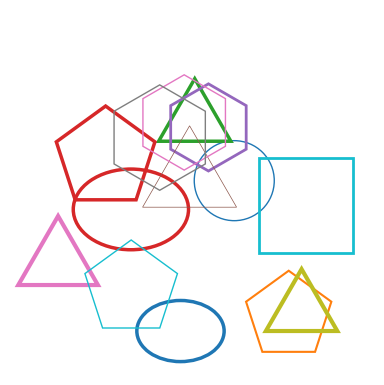[{"shape": "circle", "thickness": 1, "radius": 0.52, "center": [0.608, 0.531]}, {"shape": "oval", "thickness": 2.5, "radius": 0.57, "center": [0.469, 0.14]}, {"shape": "pentagon", "thickness": 1.5, "radius": 0.58, "center": [0.75, 0.18]}, {"shape": "triangle", "thickness": 2.5, "radius": 0.54, "center": [0.506, 0.687]}, {"shape": "oval", "thickness": 2.5, "radius": 0.75, "center": [0.34, 0.456]}, {"shape": "pentagon", "thickness": 2.5, "radius": 0.67, "center": [0.274, 0.59]}, {"shape": "hexagon", "thickness": 2, "radius": 0.57, "center": [0.541, 0.669]}, {"shape": "triangle", "thickness": 0.5, "radius": 0.7, "center": [0.492, 0.532]}, {"shape": "triangle", "thickness": 3, "radius": 0.6, "center": [0.151, 0.319]}, {"shape": "hexagon", "thickness": 1, "radius": 0.62, "center": [0.478, 0.682]}, {"shape": "hexagon", "thickness": 1, "radius": 0.68, "center": [0.415, 0.643]}, {"shape": "triangle", "thickness": 3, "radius": 0.54, "center": [0.783, 0.194]}, {"shape": "pentagon", "thickness": 1, "radius": 0.63, "center": [0.341, 0.25]}, {"shape": "square", "thickness": 2, "radius": 0.61, "center": [0.795, 0.466]}]